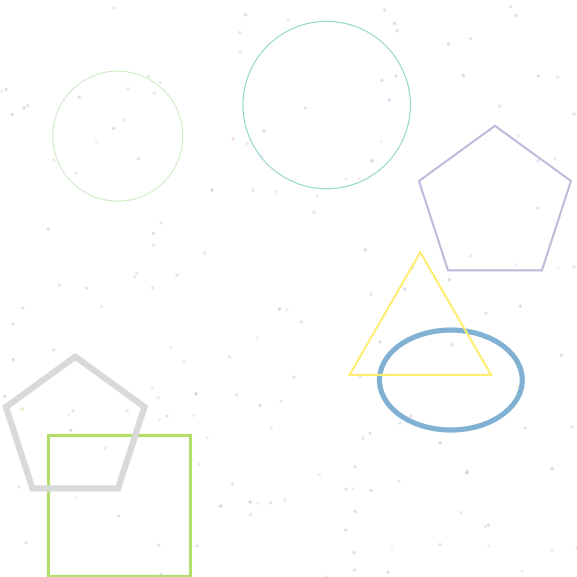[{"shape": "circle", "thickness": 0.5, "radius": 0.72, "center": [0.566, 0.817]}, {"shape": "pentagon", "thickness": 1, "radius": 0.69, "center": [0.857, 0.643]}, {"shape": "oval", "thickness": 2.5, "radius": 0.62, "center": [0.781, 0.341]}, {"shape": "square", "thickness": 1.5, "radius": 0.61, "center": [0.206, 0.124]}, {"shape": "pentagon", "thickness": 3, "radius": 0.63, "center": [0.13, 0.255]}, {"shape": "circle", "thickness": 0.5, "radius": 0.56, "center": [0.204, 0.763]}, {"shape": "triangle", "thickness": 1, "radius": 0.71, "center": [0.728, 0.421]}]